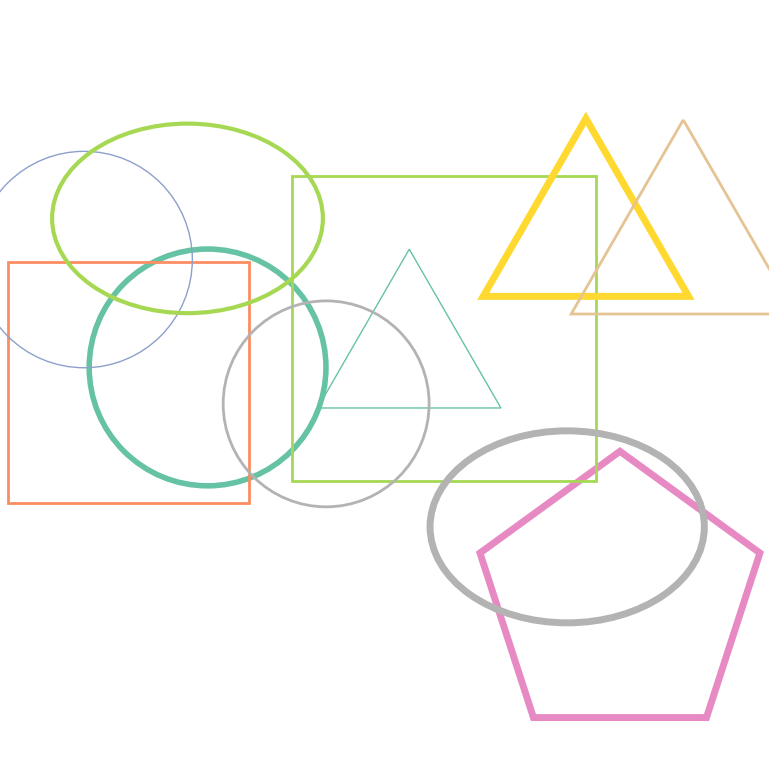[{"shape": "circle", "thickness": 2, "radius": 0.77, "center": [0.27, 0.523]}, {"shape": "triangle", "thickness": 0.5, "radius": 0.69, "center": [0.531, 0.539]}, {"shape": "square", "thickness": 1, "radius": 0.78, "center": [0.167, 0.503]}, {"shape": "circle", "thickness": 0.5, "radius": 0.7, "center": [0.109, 0.663]}, {"shape": "pentagon", "thickness": 2.5, "radius": 0.96, "center": [0.805, 0.223]}, {"shape": "square", "thickness": 1, "radius": 0.99, "center": [0.577, 0.573]}, {"shape": "oval", "thickness": 1.5, "radius": 0.88, "center": [0.244, 0.716]}, {"shape": "triangle", "thickness": 2.5, "radius": 0.77, "center": [0.761, 0.692]}, {"shape": "triangle", "thickness": 1, "radius": 0.84, "center": [0.887, 0.676]}, {"shape": "oval", "thickness": 2.5, "radius": 0.89, "center": [0.737, 0.316]}, {"shape": "circle", "thickness": 1, "radius": 0.67, "center": [0.424, 0.476]}]